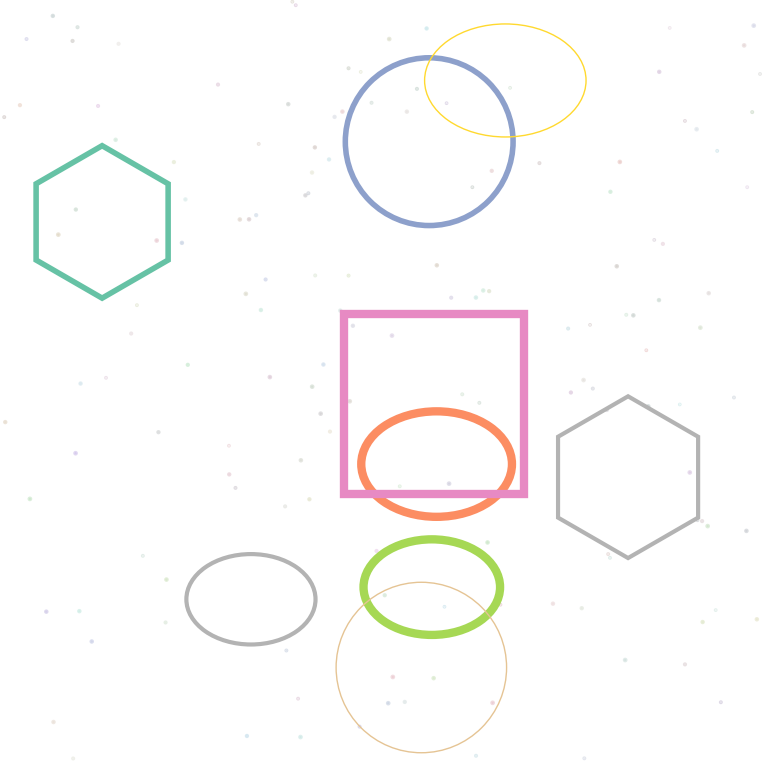[{"shape": "hexagon", "thickness": 2, "radius": 0.49, "center": [0.133, 0.712]}, {"shape": "oval", "thickness": 3, "radius": 0.49, "center": [0.567, 0.397]}, {"shape": "circle", "thickness": 2, "radius": 0.54, "center": [0.557, 0.816]}, {"shape": "square", "thickness": 3, "radius": 0.58, "center": [0.563, 0.475]}, {"shape": "oval", "thickness": 3, "radius": 0.44, "center": [0.561, 0.237]}, {"shape": "oval", "thickness": 0.5, "radius": 0.52, "center": [0.656, 0.896]}, {"shape": "circle", "thickness": 0.5, "radius": 0.55, "center": [0.547, 0.133]}, {"shape": "oval", "thickness": 1.5, "radius": 0.42, "center": [0.326, 0.222]}, {"shape": "hexagon", "thickness": 1.5, "radius": 0.53, "center": [0.816, 0.38]}]